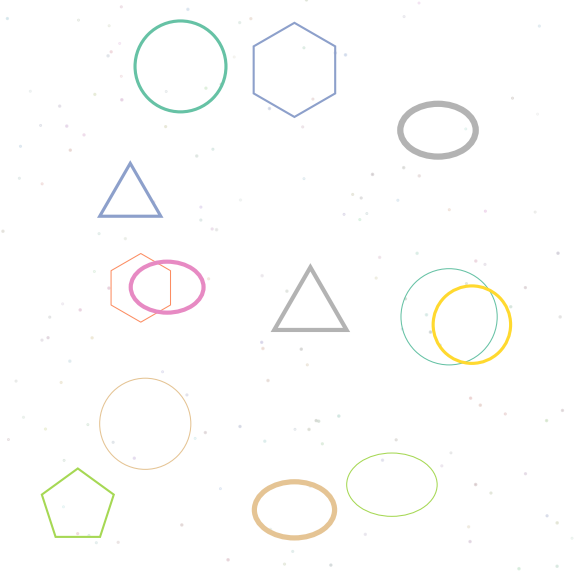[{"shape": "circle", "thickness": 1.5, "radius": 0.39, "center": [0.313, 0.884]}, {"shape": "circle", "thickness": 0.5, "radius": 0.42, "center": [0.778, 0.451]}, {"shape": "hexagon", "thickness": 0.5, "radius": 0.3, "center": [0.244, 0.501]}, {"shape": "hexagon", "thickness": 1, "radius": 0.41, "center": [0.51, 0.878]}, {"shape": "triangle", "thickness": 1.5, "radius": 0.31, "center": [0.226, 0.655]}, {"shape": "oval", "thickness": 2, "radius": 0.32, "center": [0.289, 0.502]}, {"shape": "pentagon", "thickness": 1, "radius": 0.33, "center": [0.135, 0.122]}, {"shape": "oval", "thickness": 0.5, "radius": 0.39, "center": [0.679, 0.16]}, {"shape": "circle", "thickness": 1.5, "radius": 0.34, "center": [0.817, 0.437]}, {"shape": "oval", "thickness": 2.5, "radius": 0.35, "center": [0.51, 0.116]}, {"shape": "circle", "thickness": 0.5, "radius": 0.39, "center": [0.252, 0.265]}, {"shape": "oval", "thickness": 3, "radius": 0.33, "center": [0.758, 0.774]}, {"shape": "triangle", "thickness": 2, "radius": 0.36, "center": [0.537, 0.464]}]